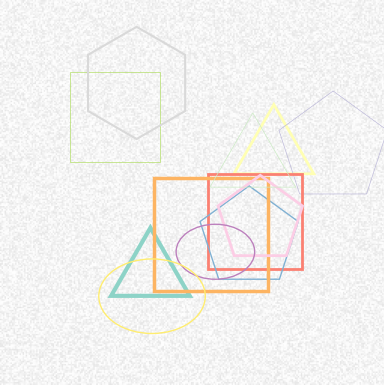[{"shape": "triangle", "thickness": 3, "radius": 0.59, "center": [0.391, 0.291]}, {"shape": "triangle", "thickness": 2, "radius": 0.6, "center": [0.711, 0.609]}, {"shape": "pentagon", "thickness": 0.5, "radius": 0.74, "center": [0.865, 0.616]}, {"shape": "square", "thickness": 2, "radius": 0.61, "center": [0.662, 0.425]}, {"shape": "pentagon", "thickness": 1, "radius": 0.67, "center": [0.647, 0.383]}, {"shape": "square", "thickness": 2.5, "radius": 0.74, "center": [0.548, 0.392]}, {"shape": "square", "thickness": 0.5, "radius": 0.59, "center": [0.298, 0.696]}, {"shape": "pentagon", "thickness": 2, "radius": 0.58, "center": [0.676, 0.429]}, {"shape": "hexagon", "thickness": 1.5, "radius": 0.73, "center": [0.355, 0.785]}, {"shape": "oval", "thickness": 1, "radius": 0.51, "center": [0.559, 0.346]}, {"shape": "triangle", "thickness": 0.5, "radius": 0.64, "center": [0.657, 0.578]}, {"shape": "oval", "thickness": 1, "radius": 0.69, "center": [0.395, 0.231]}]